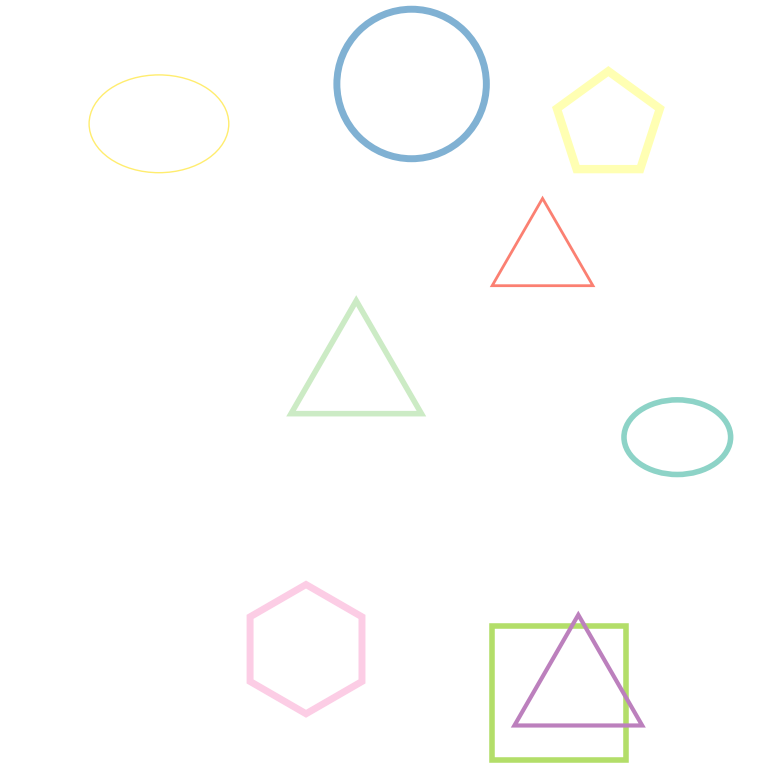[{"shape": "oval", "thickness": 2, "radius": 0.35, "center": [0.88, 0.432]}, {"shape": "pentagon", "thickness": 3, "radius": 0.35, "center": [0.79, 0.837]}, {"shape": "triangle", "thickness": 1, "radius": 0.38, "center": [0.705, 0.667]}, {"shape": "circle", "thickness": 2.5, "radius": 0.49, "center": [0.535, 0.891]}, {"shape": "square", "thickness": 2, "radius": 0.44, "center": [0.726, 0.1]}, {"shape": "hexagon", "thickness": 2.5, "radius": 0.42, "center": [0.397, 0.157]}, {"shape": "triangle", "thickness": 1.5, "radius": 0.48, "center": [0.751, 0.106]}, {"shape": "triangle", "thickness": 2, "radius": 0.49, "center": [0.463, 0.512]}, {"shape": "oval", "thickness": 0.5, "radius": 0.45, "center": [0.206, 0.839]}]